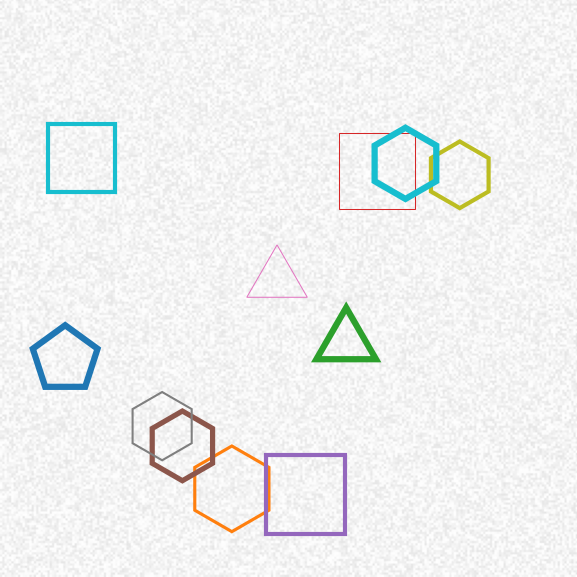[{"shape": "pentagon", "thickness": 3, "radius": 0.29, "center": [0.113, 0.377]}, {"shape": "hexagon", "thickness": 1.5, "radius": 0.37, "center": [0.401, 0.153]}, {"shape": "triangle", "thickness": 3, "radius": 0.3, "center": [0.599, 0.407]}, {"shape": "square", "thickness": 0.5, "radius": 0.33, "center": [0.652, 0.704]}, {"shape": "square", "thickness": 2, "radius": 0.34, "center": [0.529, 0.143]}, {"shape": "hexagon", "thickness": 2.5, "radius": 0.3, "center": [0.316, 0.227]}, {"shape": "triangle", "thickness": 0.5, "radius": 0.3, "center": [0.48, 0.515]}, {"shape": "hexagon", "thickness": 1, "radius": 0.3, "center": [0.281, 0.261]}, {"shape": "hexagon", "thickness": 2, "radius": 0.29, "center": [0.796, 0.696]}, {"shape": "hexagon", "thickness": 3, "radius": 0.31, "center": [0.702, 0.716]}, {"shape": "square", "thickness": 2, "radius": 0.29, "center": [0.141, 0.726]}]